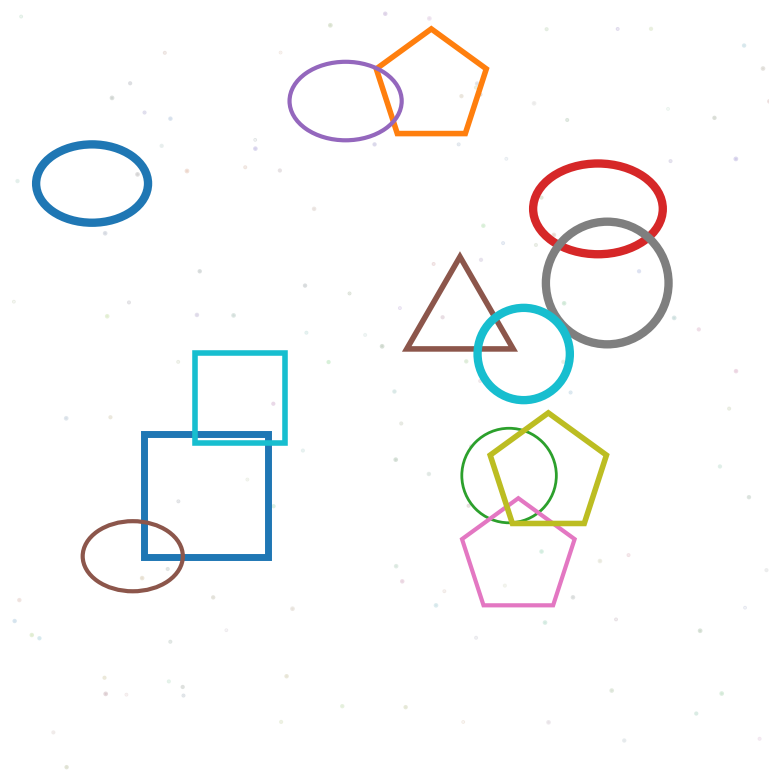[{"shape": "oval", "thickness": 3, "radius": 0.36, "center": [0.12, 0.762]}, {"shape": "square", "thickness": 2.5, "radius": 0.4, "center": [0.268, 0.356]}, {"shape": "pentagon", "thickness": 2, "radius": 0.38, "center": [0.56, 0.887]}, {"shape": "circle", "thickness": 1, "radius": 0.31, "center": [0.661, 0.382]}, {"shape": "oval", "thickness": 3, "radius": 0.42, "center": [0.777, 0.729]}, {"shape": "oval", "thickness": 1.5, "radius": 0.36, "center": [0.449, 0.869]}, {"shape": "triangle", "thickness": 2, "radius": 0.4, "center": [0.597, 0.587]}, {"shape": "oval", "thickness": 1.5, "radius": 0.33, "center": [0.172, 0.278]}, {"shape": "pentagon", "thickness": 1.5, "radius": 0.38, "center": [0.673, 0.276]}, {"shape": "circle", "thickness": 3, "radius": 0.4, "center": [0.789, 0.632]}, {"shape": "pentagon", "thickness": 2, "radius": 0.4, "center": [0.712, 0.384]}, {"shape": "square", "thickness": 2, "radius": 0.29, "center": [0.312, 0.483]}, {"shape": "circle", "thickness": 3, "radius": 0.3, "center": [0.68, 0.54]}]